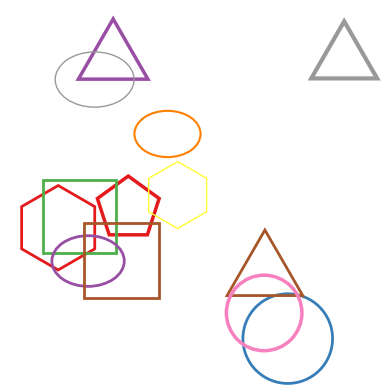[{"shape": "hexagon", "thickness": 2, "radius": 0.55, "center": [0.151, 0.408]}, {"shape": "pentagon", "thickness": 2.5, "radius": 0.42, "center": [0.333, 0.458]}, {"shape": "circle", "thickness": 2, "radius": 0.58, "center": [0.747, 0.121]}, {"shape": "square", "thickness": 2, "radius": 0.47, "center": [0.205, 0.438]}, {"shape": "oval", "thickness": 2, "radius": 0.47, "center": [0.229, 0.322]}, {"shape": "triangle", "thickness": 2.5, "radius": 0.52, "center": [0.294, 0.847]}, {"shape": "oval", "thickness": 1.5, "radius": 0.43, "center": [0.435, 0.652]}, {"shape": "hexagon", "thickness": 1, "radius": 0.43, "center": [0.461, 0.493]}, {"shape": "triangle", "thickness": 2, "radius": 0.57, "center": [0.688, 0.289]}, {"shape": "square", "thickness": 2, "radius": 0.49, "center": [0.316, 0.322]}, {"shape": "circle", "thickness": 2.5, "radius": 0.49, "center": [0.686, 0.187]}, {"shape": "oval", "thickness": 1, "radius": 0.51, "center": [0.246, 0.793]}, {"shape": "triangle", "thickness": 3, "radius": 0.49, "center": [0.894, 0.846]}]